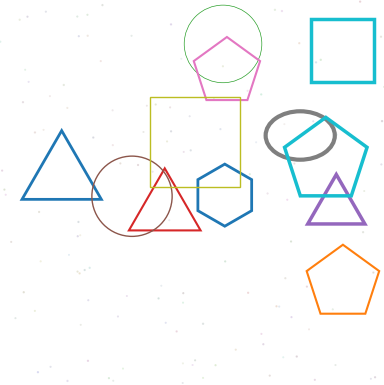[{"shape": "hexagon", "thickness": 2, "radius": 0.4, "center": [0.584, 0.493]}, {"shape": "triangle", "thickness": 2, "radius": 0.59, "center": [0.16, 0.542]}, {"shape": "pentagon", "thickness": 1.5, "radius": 0.5, "center": [0.891, 0.265]}, {"shape": "circle", "thickness": 0.5, "radius": 0.5, "center": [0.579, 0.886]}, {"shape": "triangle", "thickness": 1.5, "radius": 0.54, "center": [0.428, 0.455]}, {"shape": "triangle", "thickness": 2.5, "radius": 0.43, "center": [0.873, 0.461]}, {"shape": "circle", "thickness": 1, "radius": 0.52, "center": [0.343, 0.49]}, {"shape": "pentagon", "thickness": 1.5, "radius": 0.45, "center": [0.589, 0.813]}, {"shape": "oval", "thickness": 3, "radius": 0.45, "center": [0.78, 0.648]}, {"shape": "square", "thickness": 1, "radius": 0.58, "center": [0.506, 0.631]}, {"shape": "pentagon", "thickness": 2.5, "radius": 0.56, "center": [0.846, 0.582]}, {"shape": "square", "thickness": 2.5, "radius": 0.41, "center": [0.889, 0.87]}]